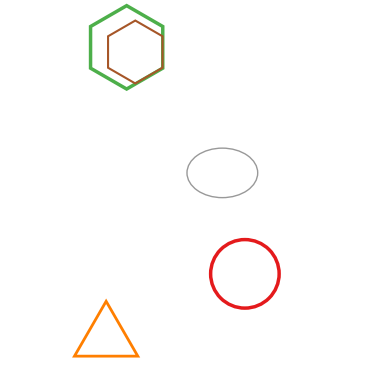[{"shape": "circle", "thickness": 2.5, "radius": 0.44, "center": [0.636, 0.289]}, {"shape": "hexagon", "thickness": 2.5, "radius": 0.54, "center": [0.329, 0.877]}, {"shape": "triangle", "thickness": 2, "radius": 0.47, "center": [0.276, 0.122]}, {"shape": "hexagon", "thickness": 1.5, "radius": 0.41, "center": [0.351, 0.865]}, {"shape": "oval", "thickness": 1, "radius": 0.46, "center": [0.578, 0.551]}]